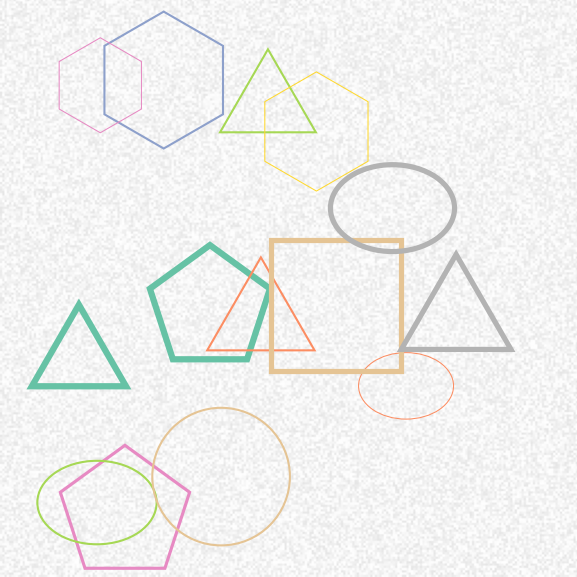[{"shape": "pentagon", "thickness": 3, "radius": 0.55, "center": [0.364, 0.465]}, {"shape": "triangle", "thickness": 3, "radius": 0.47, "center": [0.137, 0.377]}, {"shape": "triangle", "thickness": 1, "radius": 0.54, "center": [0.452, 0.446]}, {"shape": "oval", "thickness": 0.5, "radius": 0.41, "center": [0.703, 0.331]}, {"shape": "hexagon", "thickness": 1, "radius": 0.59, "center": [0.283, 0.86]}, {"shape": "pentagon", "thickness": 1.5, "radius": 0.59, "center": [0.216, 0.11]}, {"shape": "hexagon", "thickness": 0.5, "radius": 0.41, "center": [0.174, 0.851]}, {"shape": "triangle", "thickness": 1, "radius": 0.48, "center": [0.464, 0.818]}, {"shape": "oval", "thickness": 1, "radius": 0.52, "center": [0.168, 0.129]}, {"shape": "hexagon", "thickness": 0.5, "radius": 0.52, "center": [0.548, 0.771]}, {"shape": "square", "thickness": 2.5, "radius": 0.56, "center": [0.582, 0.47]}, {"shape": "circle", "thickness": 1, "radius": 0.6, "center": [0.383, 0.174]}, {"shape": "oval", "thickness": 2.5, "radius": 0.54, "center": [0.68, 0.639]}, {"shape": "triangle", "thickness": 2.5, "radius": 0.55, "center": [0.79, 0.449]}]